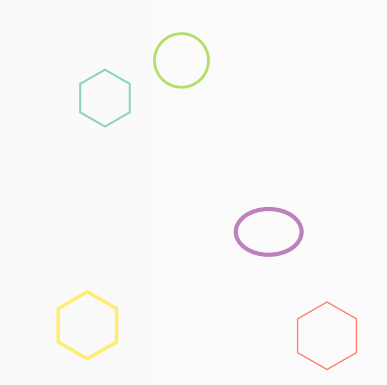[{"shape": "hexagon", "thickness": 1.5, "radius": 0.37, "center": [0.271, 0.745]}, {"shape": "hexagon", "thickness": 1, "radius": 0.44, "center": [0.844, 0.128]}, {"shape": "circle", "thickness": 2, "radius": 0.35, "center": [0.468, 0.843]}, {"shape": "oval", "thickness": 3, "radius": 0.42, "center": [0.693, 0.398]}, {"shape": "hexagon", "thickness": 2.5, "radius": 0.43, "center": [0.225, 0.155]}]